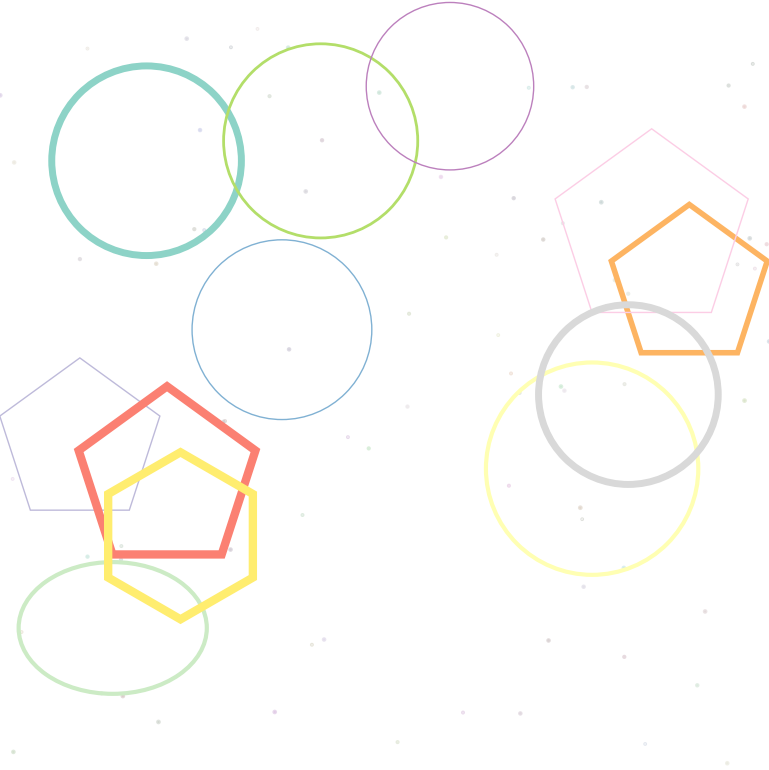[{"shape": "circle", "thickness": 2.5, "radius": 0.62, "center": [0.19, 0.791]}, {"shape": "circle", "thickness": 1.5, "radius": 0.69, "center": [0.769, 0.391]}, {"shape": "pentagon", "thickness": 0.5, "radius": 0.55, "center": [0.104, 0.426]}, {"shape": "pentagon", "thickness": 3, "radius": 0.6, "center": [0.217, 0.378]}, {"shape": "circle", "thickness": 0.5, "radius": 0.58, "center": [0.366, 0.572]}, {"shape": "pentagon", "thickness": 2, "radius": 0.53, "center": [0.895, 0.628]}, {"shape": "circle", "thickness": 1, "radius": 0.63, "center": [0.416, 0.817]}, {"shape": "pentagon", "thickness": 0.5, "radius": 0.66, "center": [0.846, 0.701]}, {"shape": "circle", "thickness": 2.5, "radius": 0.58, "center": [0.816, 0.488]}, {"shape": "circle", "thickness": 0.5, "radius": 0.54, "center": [0.584, 0.888]}, {"shape": "oval", "thickness": 1.5, "radius": 0.61, "center": [0.146, 0.184]}, {"shape": "hexagon", "thickness": 3, "radius": 0.54, "center": [0.234, 0.304]}]